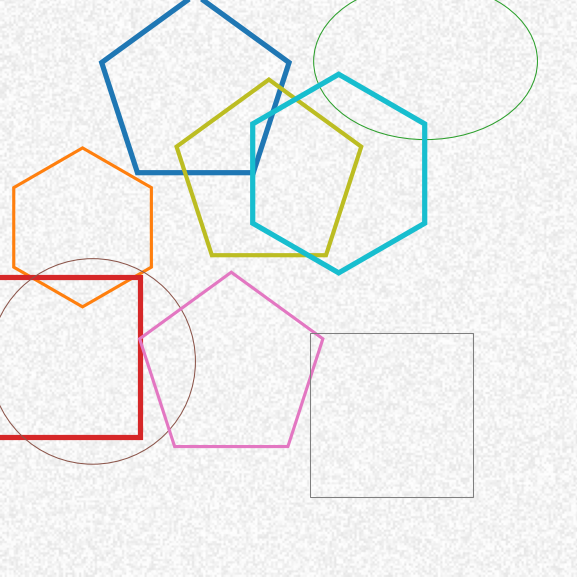[{"shape": "pentagon", "thickness": 2.5, "radius": 0.85, "center": [0.338, 0.838]}, {"shape": "hexagon", "thickness": 1.5, "radius": 0.69, "center": [0.143, 0.605]}, {"shape": "oval", "thickness": 0.5, "radius": 0.97, "center": [0.737, 0.893]}, {"shape": "square", "thickness": 2.5, "radius": 0.69, "center": [0.103, 0.381]}, {"shape": "circle", "thickness": 0.5, "radius": 0.89, "center": [0.16, 0.373]}, {"shape": "pentagon", "thickness": 1.5, "radius": 0.83, "center": [0.4, 0.361]}, {"shape": "square", "thickness": 0.5, "radius": 0.71, "center": [0.678, 0.28]}, {"shape": "pentagon", "thickness": 2, "radius": 0.84, "center": [0.466, 0.693]}, {"shape": "hexagon", "thickness": 2.5, "radius": 0.86, "center": [0.587, 0.699]}]